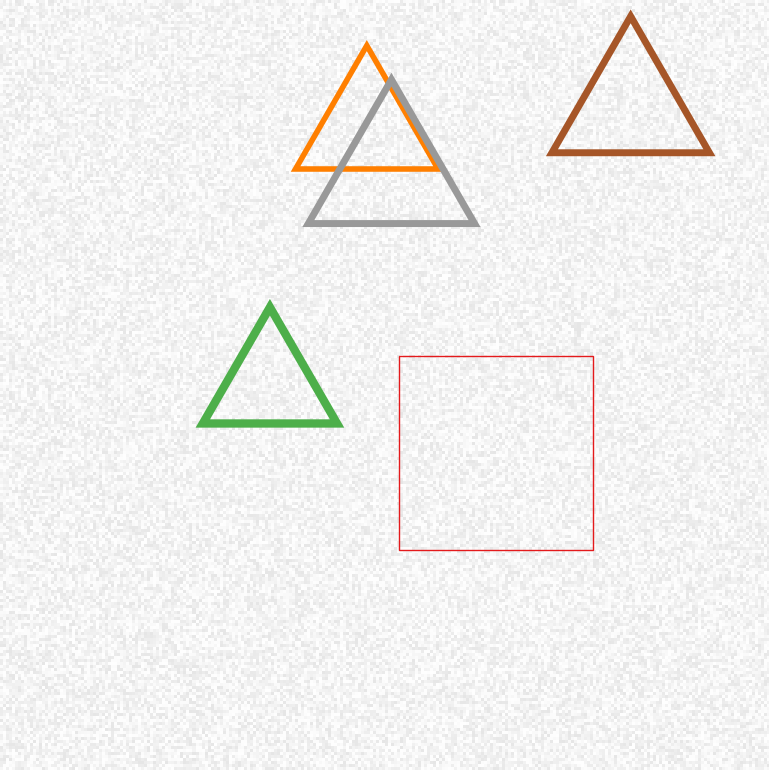[{"shape": "square", "thickness": 0.5, "radius": 0.63, "center": [0.644, 0.412]}, {"shape": "triangle", "thickness": 3, "radius": 0.5, "center": [0.351, 0.5]}, {"shape": "triangle", "thickness": 2, "radius": 0.53, "center": [0.476, 0.834]}, {"shape": "triangle", "thickness": 2.5, "radius": 0.59, "center": [0.819, 0.861]}, {"shape": "triangle", "thickness": 2.5, "radius": 0.62, "center": [0.508, 0.772]}]